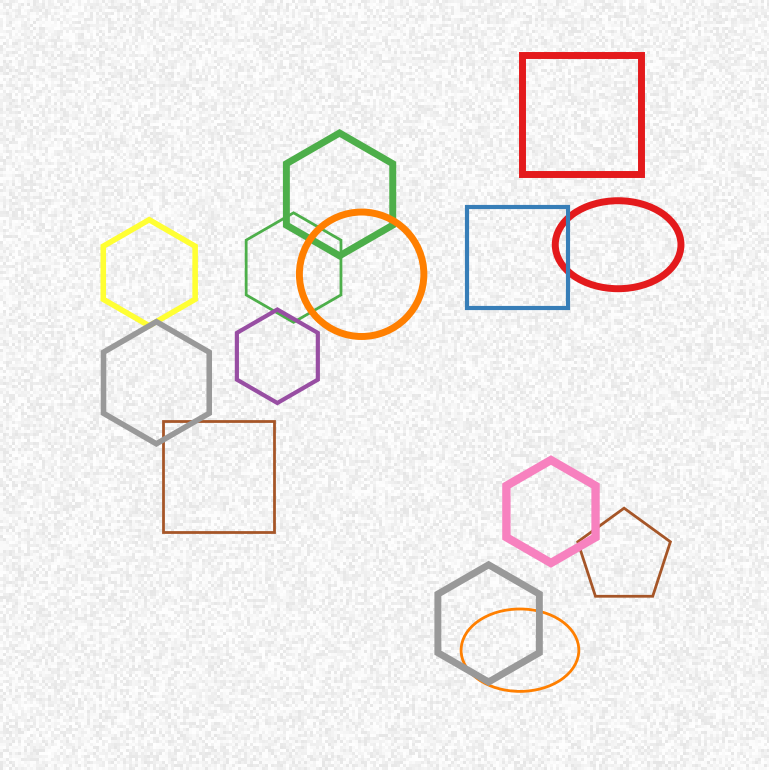[{"shape": "oval", "thickness": 2.5, "radius": 0.41, "center": [0.803, 0.682]}, {"shape": "square", "thickness": 2.5, "radius": 0.39, "center": [0.755, 0.851]}, {"shape": "square", "thickness": 1.5, "radius": 0.33, "center": [0.672, 0.666]}, {"shape": "hexagon", "thickness": 1, "radius": 0.36, "center": [0.381, 0.653]}, {"shape": "hexagon", "thickness": 2.5, "radius": 0.4, "center": [0.441, 0.748]}, {"shape": "hexagon", "thickness": 1.5, "radius": 0.3, "center": [0.36, 0.537]}, {"shape": "circle", "thickness": 2.5, "radius": 0.4, "center": [0.47, 0.644]}, {"shape": "oval", "thickness": 1, "radius": 0.38, "center": [0.675, 0.156]}, {"shape": "hexagon", "thickness": 2, "radius": 0.34, "center": [0.194, 0.646]}, {"shape": "square", "thickness": 1, "radius": 0.36, "center": [0.284, 0.381]}, {"shape": "pentagon", "thickness": 1, "radius": 0.32, "center": [0.81, 0.277]}, {"shape": "hexagon", "thickness": 3, "radius": 0.33, "center": [0.716, 0.336]}, {"shape": "hexagon", "thickness": 2, "radius": 0.4, "center": [0.203, 0.503]}, {"shape": "hexagon", "thickness": 2.5, "radius": 0.38, "center": [0.635, 0.19]}]